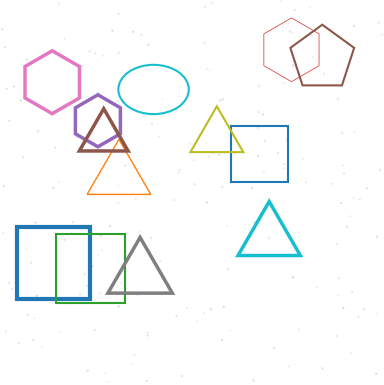[{"shape": "square", "thickness": 3, "radius": 0.47, "center": [0.14, 0.317]}, {"shape": "square", "thickness": 1.5, "radius": 0.37, "center": [0.674, 0.6]}, {"shape": "triangle", "thickness": 1, "radius": 0.48, "center": [0.309, 0.543]}, {"shape": "square", "thickness": 1.5, "radius": 0.45, "center": [0.235, 0.303]}, {"shape": "hexagon", "thickness": 0.5, "radius": 0.41, "center": [0.757, 0.871]}, {"shape": "hexagon", "thickness": 2.5, "radius": 0.34, "center": [0.254, 0.686]}, {"shape": "pentagon", "thickness": 1.5, "radius": 0.44, "center": [0.837, 0.849]}, {"shape": "triangle", "thickness": 2.5, "radius": 0.37, "center": [0.269, 0.644]}, {"shape": "hexagon", "thickness": 2.5, "radius": 0.41, "center": [0.136, 0.786]}, {"shape": "triangle", "thickness": 2.5, "radius": 0.48, "center": [0.364, 0.287]}, {"shape": "triangle", "thickness": 1.5, "radius": 0.4, "center": [0.563, 0.645]}, {"shape": "oval", "thickness": 1.5, "radius": 0.46, "center": [0.399, 0.768]}, {"shape": "triangle", "thickness": 2.5, "radius": 0.47, "center": [0.699, 0.383]}]